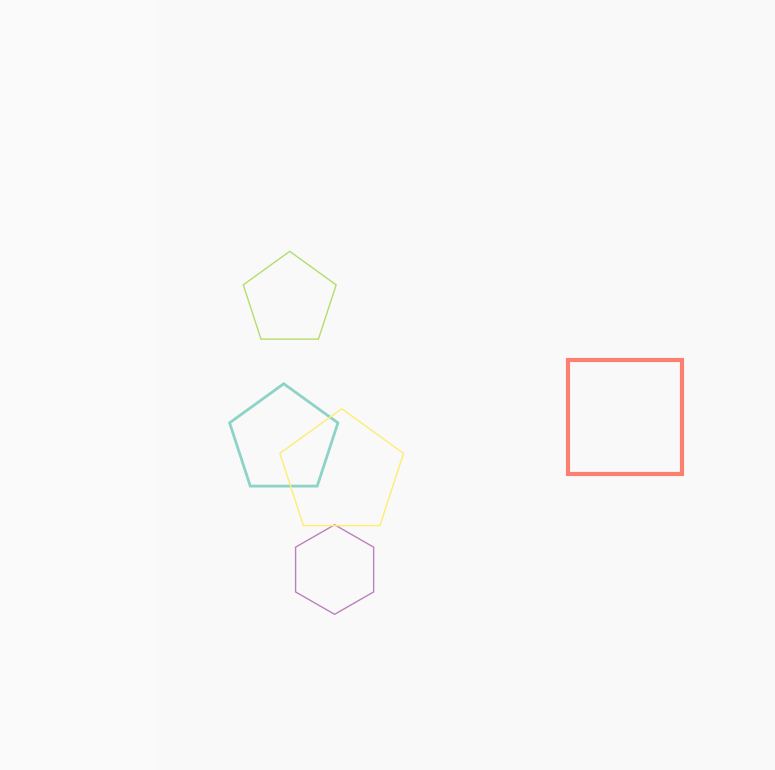[{"shape": "pentagon", "thickness": 1, "radius": 0.37, "center": [0.366, 0.428]}, {"shape": "square", "thickness": 1.5, "radius": 0.37, "center": [0.806, 0.458]}, {"shape": "pentagon", "thickness": 0.5, "radius": 0.32, "center": [0.374, 0.611]}, {"shape": "hexagon", "thickness": 0.5, "radius": 0.29, "center": [0.432, 0.26]}, {"shape": "pentagon", "thickness": 0.5, "radius": 0.42, "center": [0.441, 0.385]}]